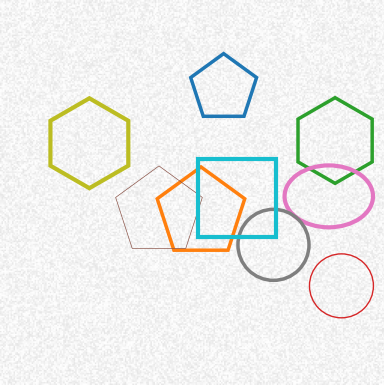[{"shape": "pentagon", "thickness": 2.5, "radius": 0.45, "center": [0.581, 0.771]}, {"shape": "pentagon", "thickness": 2.5, "radius": 0.6, "center": [0.522, 0.447]}, {"shape": "hexagon", "thickness": 2.5, "radius": 0.56, "center": [0.87, 0.635]}, {"shape": "circle", "thickness": 1, "radius": 0.42, "center": [0.887, 0.258]}, {"shape": "pentagon", "thickness": 0.5, "radius": 0.59, "center": [0.413, 0.451]}, {"shape": "oval", "thickness": 3, "radius": 0.57, "center": [0.854, 0.49]}, {"shape": "circle", "thickness": 2.5, "radius": 0.46, "center": [0.71, 0.364]}, {"shape": "hexagon", "thickness": 3, "radius": 0.58, "center": [0.232, 0.628]}, {"shape": "square", "thickness": 3, "radius": 0.5, "center": [0.616, 0.486]}]